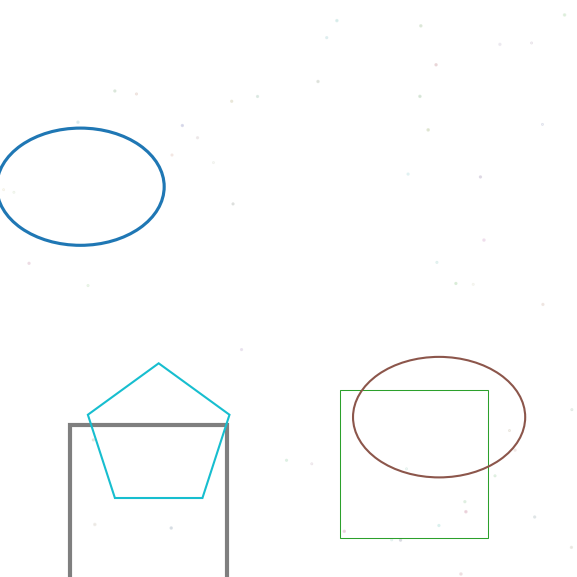[{"shape": "oval", "thickness": 1.5, "radius": 0.72, "center": [0.139, 0.676]}, {"shape": "square", "thickness": 0.5, "radius": 0.64, "center": [0.717, 0.196]}, {"shape": "oval", "thickness": 1, "radius": 0.75, "center": [0.76, 0.277]}, {"shape": "square", "thickness": 2, "radius": 0.68, "center": [0.257, 0.128]}, {"shape": "pentagon", "thickness": 1, "radius": 0.64, "center": [0.275, 0.241]}]